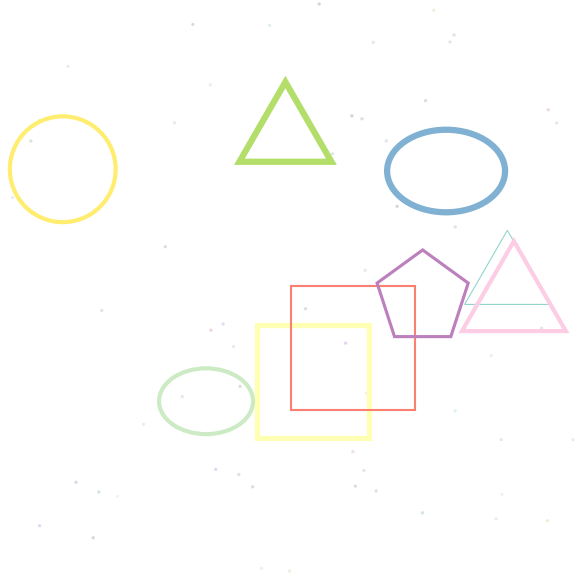[{"shape": "triangle", "thickness": 0.5, "radius": 0.43, "center": [0.879, 0.515]}, {"shape": "square", "thickness": 2.5, "radius": 0.49, "center": [0.542, 0.338]}, {"shape": "square", "thickness": 1, "radius": 0.54, "center": [0.611, 0.397]}, {"shape": "oval", "thickness": 3, "radius": 0.51, "center": [0.772, 0.703]}, {"shape": "triangle", "thickness": 3, "radius": 0.46, "center": [0.494, 0.765]}, {"shape": "triangle", "thickness": 2, "radius": 0.52, "center": [0.89, 0.478]}, {"shape": "pentagon", "thickness": 1.5, "radius": 0.41, "center": [0.732, 0.483]}, {"shape": "oval", "thickness": 2, "radius": 0.41, "center": [0.357, 0.304]}, {"shape": "circle", "thickness": 2, "radius": 0.46, "center": [0.109, 0.706]}]